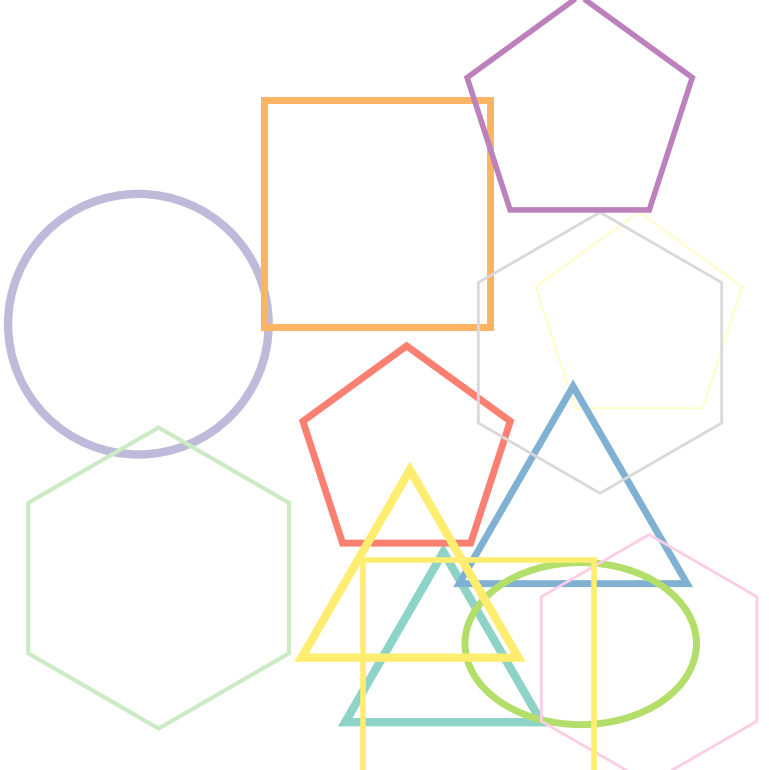[{"shape": "triangle", "thickness": 3, "radius": 0.74, "center": [0.576, 0.136]}, {"shape": "pentagon", "thickness": 0.5, "radius": 0.7, "center": [0.83, 0.584]}, {"shape": "circle", "thickness": 3, "radius": 0.85, "center": [0.18, 0.579]}, {"shape": "pentagon", "thickness": 2.5, "radius": 0.71, "center": [0.528, 0.409]}, {"shape": "triangle", "thickness": 2.5, "radius": 0.85, "center": [0.744, 0.327]}, {"shape": "square", "thickness": 2.5, "radius": 0.74, "center": [0.49, 0.723]}, {"shape": "oval", "thickness": 2.5, "radius": 0.75, "center": [0.754, 0.164]}, {"shape": "hexagon", "thickness": 1, "radius": 0.81, "center": [0.843, 0.144]}, {"shape": "hexagon", "thickness": 1, "radius": 0.91, "center": [0.779, 0.542]}, {"shape": "pentagon", "thickness": 2, "radius": 0.77, "center": [0.753, 0.852]}, {"shape": "hexagon", "thickness": 1.5, "radius": 0.98, "center": [0.206, 0.249]}, {"shape": "square", "thickness": 2, "radius": 0.75, "center": [0.621, 0.123]}, {"shape": "triangle", "thickness": 3, "radius": 0.81, "center": [0.532, 0.227]}]